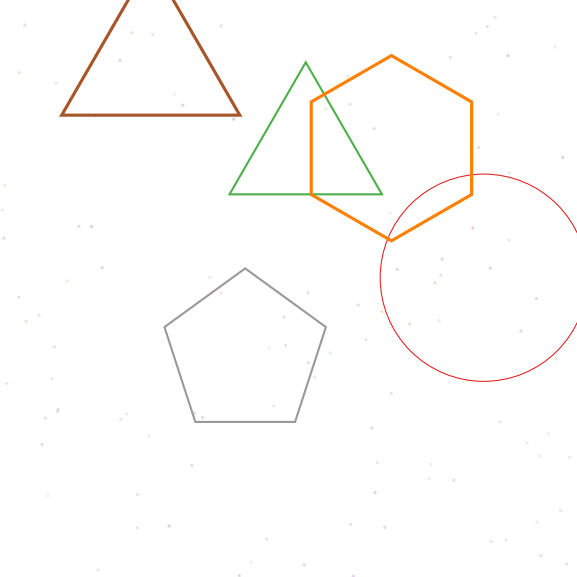[{"shape": "circle", "thickness": 0.5, "radius": 0.9, "center": [0.838, 0.518]}, {"shape": "triangle", "thickness": 1, "radius": 0.76, "center": [0.529, 0.739]}, {"shape": "hexagon", "thickness": 1.5, "radius": 0.8, "center": [0.678, 0.742]}, {"shape": "triangle", "thickness": 1.5, "radius": 0.89, "center": [0.261, 0.889]}, {"shape": "pentagon", "thickness": 1, "radius": 0.73, "center": [0.425, 0.387]}]